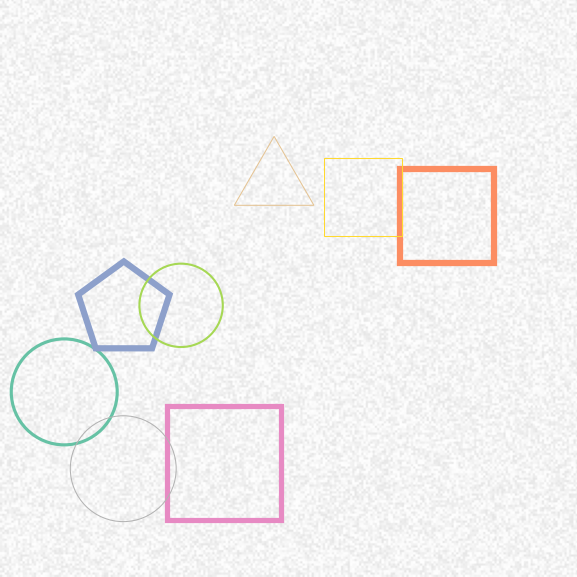[{"shape": "circle", "thickness": 1.5, "radius": 0.46, "center": [0.111, 0.321]}, {"shape": "square", "thickness": 3, "radius": 0.41, "center": [0.774, 0.625]}, {"shape": "pentagon", "thickness": 3, "radius": 0.42, "center": [0.214, 0.463]}, {"shape": "square", "thickness": 2.5, "radius": 0.49, "center": [0.388, 0.198]}, {"shape": "circle", "thickness": 1, "radius": 0.36, "center": [0.314, 0.47]}, {"shape": "square", "thickness": 0.5, "radius": 0.34, "center": [0.629, 0.658]}, {"shape": "triangle", "thickness": 0.5, "radius": 0.4, "center": [0.475, 0.683]}, {"shape": "circle", "thickness": 0.5, "radius": 0.46, "center": [0.213, 0.188]}]